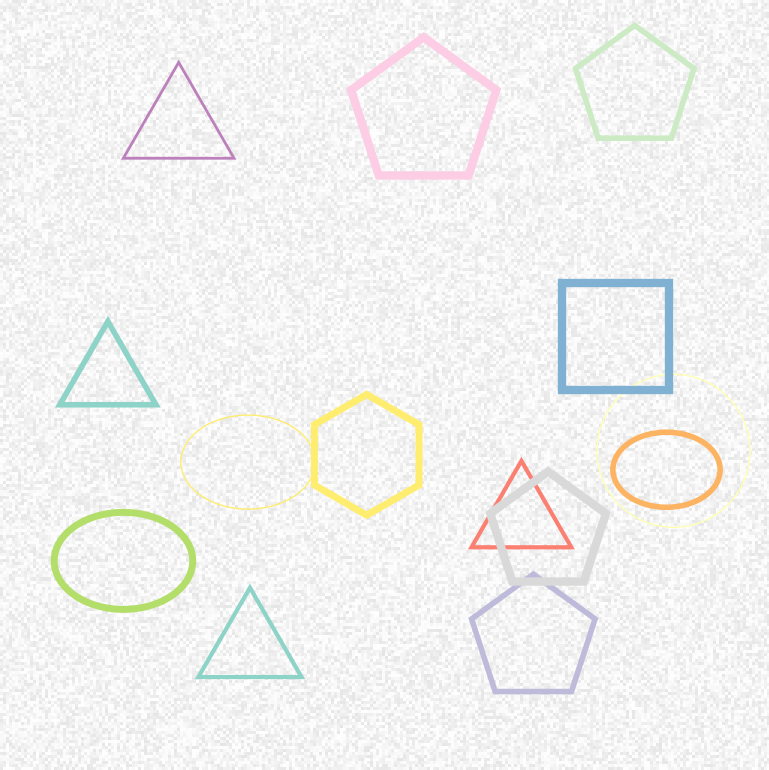[{"shape": "triangle", "thickness": 2, "radius": 0.36, "center": [0.14, 0.51]}, {"shape": "triangle", "thickness": 1.5, "radius": 0.39, "center": [0.325, 0.159]}, {"shape": "circle", "thickness": 0.5, "radius": 0.5, "center": [0.875, 0.415]}, {"shape": "pentagon", "thickness": 2, "radius": 0.42, "center": [0.693, 0.17]}, {"shape": "triangle", "thickness": 1.5, "radius": 0.37, "center": [0.677, 0.327]}, {"shape": "square", "thickness": 3, "radius": 0.35, "center": [0.799, 0.563]}, {"shape": "oval", "thickness": 2, "radius": 0.35, "center": [0.866, 0.39]}, {"shape": "oval", "thickness": 2.5, "radius": 0.45, "center": [0.16, 0.272]}, {"shape": "pentagon", "thickness": 3, "radius": 0.5, "center": [0.55, 0.852]}, {"shape": "pentagon", "thickness": 3, "radius": 0.39, "center": [0.712, 0.309]}, {"shape": "triangle", "thickness": 1, "radius": 0.42, "center": [0.232, 0.836]}, {"shape": "pentagon", "thickness": 2, "radius": 0.4, "center": [0.824, 0.886]}, {"shape": "hexagon", "thickness": 2.5, "radius": 0.39, "center": [0.476, 0.409]}, {"shape": "oval", "thickness": 0.5, "radius": 0.44, "center": [0.322, 0.4]}]